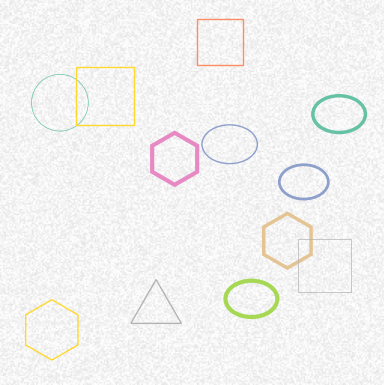[{"shape": "oval", "thickness": 2.5, "radius": 0.34, "center": [0.881, 0.704]}, {"shape": "circle", "thickness": 0.5, "radius": 0.37, "center": [0.156, 0.733]}, {"shape": "square", "thickness": 1, "radius": 0.3, "center": [0.571, 0.891]}, {"shape": "oval", "thickness": 1, "radius": 0.36, "center": [0.597, 0.625]}, {"shape": "oval", "thickness": 2, "radius": 0.32, "center": [0.789, 0.527]}, {"shape": "hexagon", "thickness": 3, "radius": 0.34, "center": [0.454, 0.588]}, {"shape": "oval", "thickness": 3, "radius": 0.34, "center": [0.653, 0.224]}, {"shape": "square", "thickness": 1, "radius": 0.38, "center": [0.273, 0.75]}, {"shape": "hexagon", "thickness": 1, "radius": 0.39, "center": [0.135, 0.143]}, {"shape": "hexagon", "thickness": 2.5, "radius": 0.35, "center": [0.746, 0.375]}, {"shape": "square", "thickness": 0.5, "radius": 0.34, "center": [0.842, 0.31]}, {"shape": "triangle", "thickness": 1, "radius": 0.38, "center": [0.405, 0.198]}]